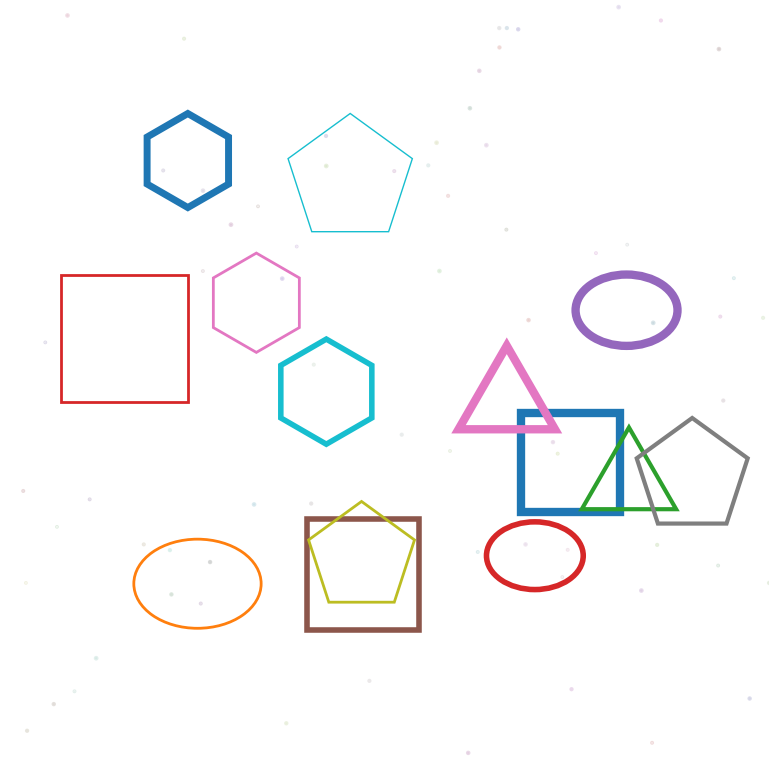[{"shape": "hexagon", "thickness": 2.5, "radius": 0.31, "center": [0.244, 0.792]}, {"shape": "square", "thickness": 3, "radius": 0.32, "center": [0.741, 0.399]}, {"shape": "oval", "thickness": 1, "radius": 0.41, "center": [0.256, 0.242]}, {"shape": "triangle", "thickness": 1.5, "radius": 0.35, "center": [0.817, 0.374]}, {"shape": "oval", "thickness": 2, "radius": 0.31, "center": [0.695, 0.278]}, {"shape": "square", "thickness": 1, "radius": 0.41, "center": [0.162, 0.56]}, {"shape": "oval", "thickness": 3, "radius": 0.33, "center": [0.814, 0.597]}, {"shape": "square", "thickness": 2, "radius": 0.36, "center": [0.471, 0.254]}, {"shape": "triangle", "thickness": 3, "radius": 0.36, "center": [0.658, 0.479]}, {"shape": "hexagon", "thickness": 1, "radius": 0.32, "center": [0.333, 0.607]}, {"shape": "pentagon", "thickness": 1.5, "radius": 0.38, "center": [0.899, 0.381]}, {"shape": "pentagon", "thickness": 1, "radius": 0.36, "center": [0.47, 0.276]}, {"shape": "pentagon", "thickness": 0.5, "radius": 0.42, "center": [0.455, 0.768]}, {"shape": "hexagon", "thickness": 2, "radius": 0.34, "center": [0.424, 0.491]}]